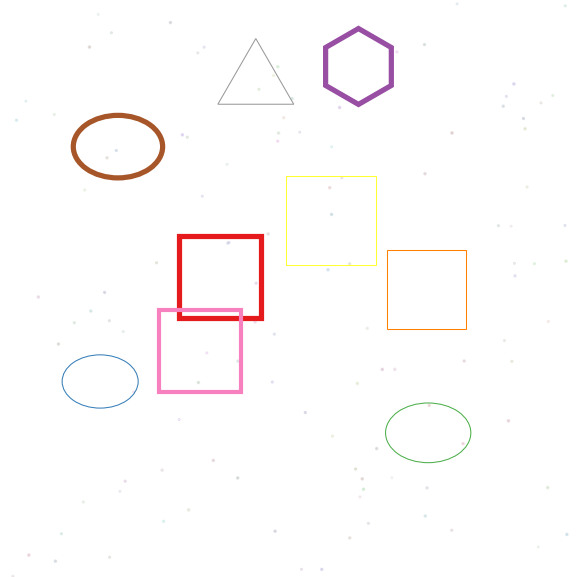[{"shape": "square", "thickness": 2.5, "radius": 0.36, "center": [0.381, 0.52]}, {"shape": "oval", "thickness": 0.5, "radius": 0.33, "center": [0.173, 0.339]}, {"shape": "oval", "thickness": 0.5, "radius": 0.37, "center": [0.741, 0.25]}, {"shape": "hexagon", "thickness": 2.5, "radius": 0.33, "center": [0.621, 0.884]}, {"shape": "square", "thickness": 0.5, "radius": 0.34, "center": [0.739, 0.497]}, {"shape": "square", "thickness": 0.5, "radius": 0.39, "center": [0.573, 0.617]}, {"shape": "oval", "thickness": 2.5, "radius": 0.39, "center": [0.204, 0.745]}, {"shape": "square", "thickness": 2, "radius": 0.35, "center": [0.346, 0.392]}, {"shape": "triangle", "thickness": 0.5, "radius": 0.38, "center": [0.443, 0.857]}]